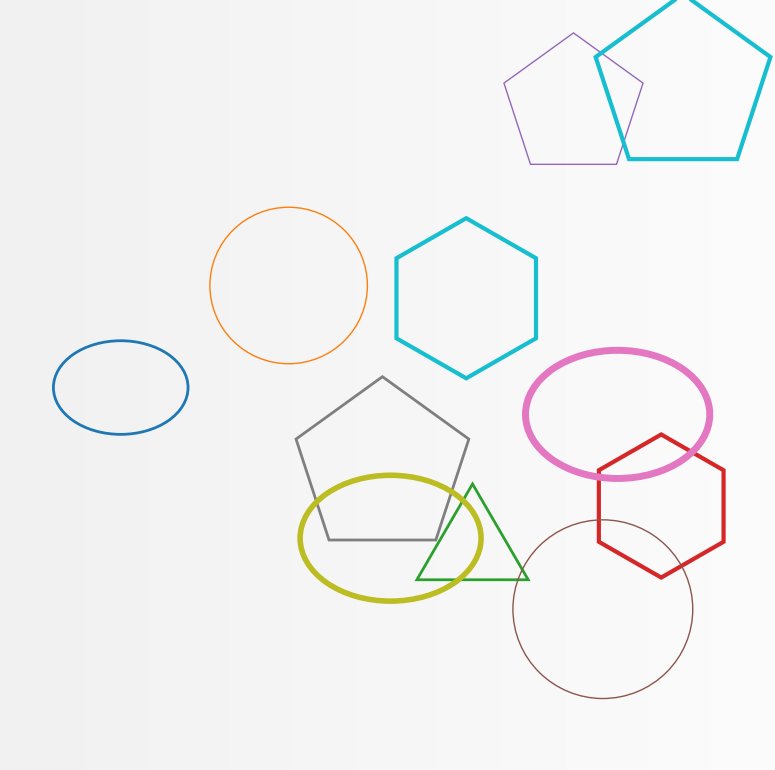[{"shape": "oval", "thickness": 1, "radius": 0.43, "center": [0.156, 0.497]}, {"shape": "circle", "thickness": 0.5, "radius": 0.51, "center": [0.372, 0.629]}, {"shape": "triangle", "thickness": 1, "radius": 0.41, "center": [0.61, 0.289]}, {"shape": "hexagon", "thickness": 1.5, "radius": 0.46, "center": [0.853, 0.343]}, {"shape": "pentagon", "thickness": 0.5, "radius": 0.47, "center": [0.74, 0.863]}, {"shape": "circle", "thickness": 0.5, "radius": 0.58, "center": [0.778, 0.209]}, {"shape": "oval", "thickness": 2.5, "radius": 0.59, "center": [0.797, 0.462]}, {"shape": "pentagon", "thickness": 1, "radius": 0.59, "center": [0.493, 0.394]}, {"shape": "oval", "thickness": 2, "radius": 0.58, "center": [0.504, 0.301]}, {"shape": "hexagon", "thickness": 1.5, "radius": 0.52, "center": [0.602, 0.613]}, {"shape": "pentagon", "thickness": 1.5, "radius": 0.59, "center": [0.881, 0.889]}]